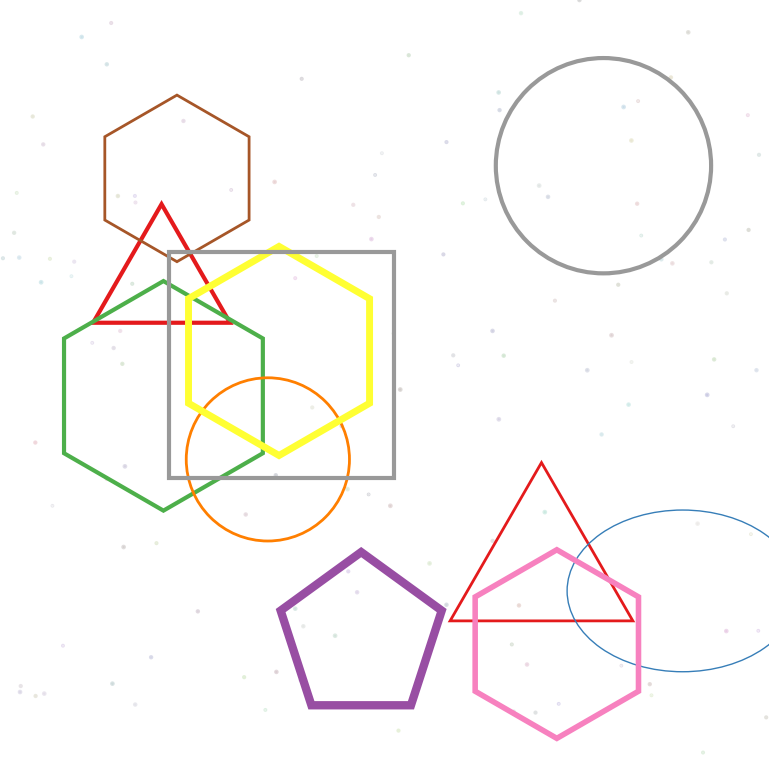[{"shape": "triangle", "thickness": 1, "radius": 0.69, "center": [0.703, 0.262]}, {"shape": "triangle", "thickness": 1.5, "radius": 0.51, "center": [0.21, 0.632]}, {"shape": "oval", "thickness": 0.5, "radius": 0.75, "center": [0.886, 0.233]}, {"shape": "hexagon", "thickness": 1.5, "radius": 0.75, "center": [0.212, 0.486]}, {"shape": "pentagon", "thickness": 3, "radius": 0.55, "center": [0.469, 0.173]}, {"shape": "circle", "thickness": 1, "radius": 0.53, "center": [0.348, 0.403]}, {"shape": "hexagon", "thickness": 2.5, "radius": 0.68, "center": [0.362, 0.544]}, {"shape": "hexagon", "thickness": 1, "radius": 0.54, "center": [0.23, 0.768]}, {"shape": "hexagon", "thickness": 2, "radius": 0.61, "center": [0.723, 0.164]}, {"shape": "circle", "thickness": 1.5, "radius": 0.7, "center": [0.784, 0.785]}, {"shape": "square", "thickness": 1.5, "radius": 0.73, "center": [0.366, 0.526]}]